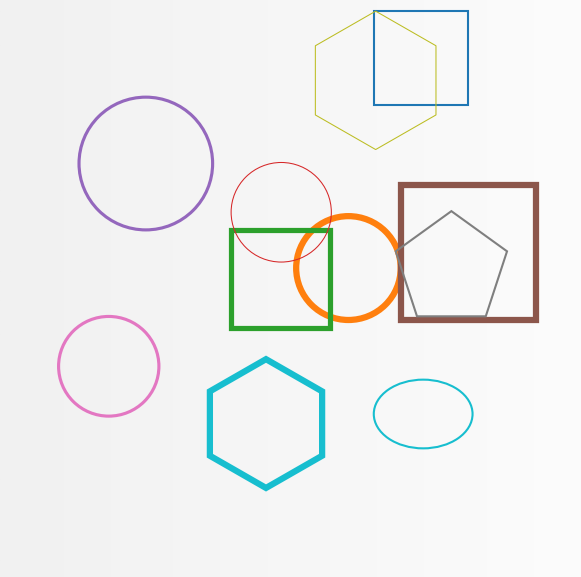[{"shape": "square", "thickness": 1, "radius": 0.41, "center": [0.725, 0.898]}, {"shape": "circle", "thickness": 3, "radius": 0.45, "center": [0.599, 0.535]}, {"shape": "square", "thickness": 2.5, "radius": 0.43, "center": [0.482, 0.516]}, {"shape": "circle", "thickness": 0.5, "radius": 0.43, "center": [0.484, 0.632]}, {"shape": "circle", "thickness": 1.5, "radius": 0.57, "center": [0.251, 0.716]}, {"shape": "square", "thickness": 3, "radius": 0.58, "center": [0.806, 0.561]}, {"shape": "circle", "thickness": 1.5, "radius": 0.43, "center": [0.187, 0.365]}, {"shape": "pentagon", "thickness": 1, "radius": 0.5, "center": [0.777, 0.533]}, {"shape": "hexagon", "thickness": 0.5, "radius": 0.6, "center": [0.646, 0.86]}, {"shape": "hexagon", "thickness": 3, "radius": 0.56, "center": [0.458, 0.266]}, {"shape": "oval", "thickness": 1, "radius": 0.42, "center": [0.728, 0.282]}]